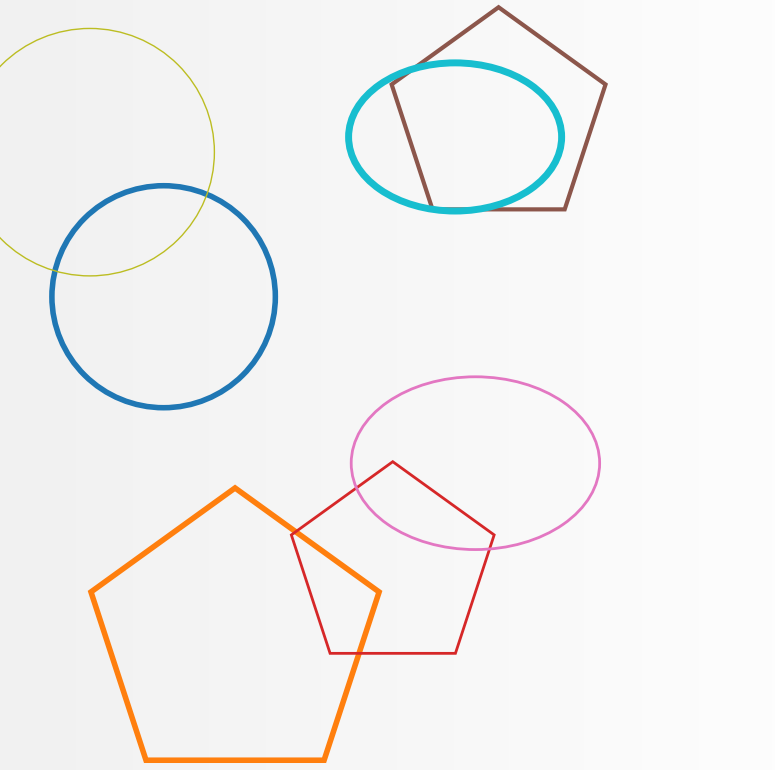[{"shape": "circle", "thickness": 2, "radius": 0.72, "center": [0.211, 0.615]}, {"shape": "pentagon", "thickness": 2, "radius": 0.98, "center": [0.303, 0.171]}, {"shape": "pentagon", "thickness": 1, "radius": 0.69, "center": [0.507, 0.263]}, {"shape": "pentagon", "thickness": 1.5, "radius": 0.73, "center": [0.643, 0.845]}, {"shape": "oval", "thickness": 1, "radius": 0.8, "center": [0.613, 0.398]}, {"shape": "circle", "thickness": 0.5, "radius": 0.8, "center": [0.116, 0.802]}, {"shape": "oval", "thickness": 2.5, "radius": 0.69, "center": [0.587, 0.822]}]